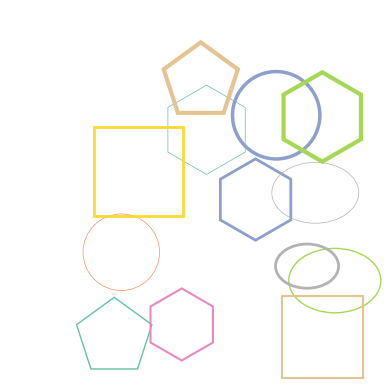[{"shape": "hexagon", "thickness": 0.5, "radius": 0.58, "center": [0.536, 0.663]}, {"shape": "pentagon", "thickness": 1, "radius": 0.51, "center": [0.297, 0.125]}, {"shape": "circle", "thickness": 0.5, "radius": 0.5, "center": [0.315, 0.345]}, {"shape": "circle", "thickness": 2.5, "radius": 0.57, "center": [0.717, 0.701]}, {"shape": "hexagon", "thickness": 2, "radius": 0.53, "center": [0.664, 0.482]}, {"shape": "hexagon", "thickness": 1.5, "radius": 0.47, "center": [0.472, 0.157]}, {"shape": "oval", "thickness": 1, "radius": 0.6, "center": [0.87, 0.271]}, {"shape": "hexagon", "thickness": 3, "radius": 0.58, "center": [0.837, 0.696]}, {"shape": "square", "thickness": 2, "radius": 0.58, "center": [0.359, 0.555]}, {"shape": "square", "thickness": 1.5, "radius": 0.53, "center": [0.838, 0.125]}, {"shape": "pentagon", "thickness": 3, "radius": 0.51, "center": [0.521, 0.789]}, {"shape": "oval", "thickness": 0.5, "radius": 0.56, "center": [0.819, 0.499]}, {"shape": "oval", "thickness": 2, "radius": 0.41, "center": [0.798, 0.309]}]